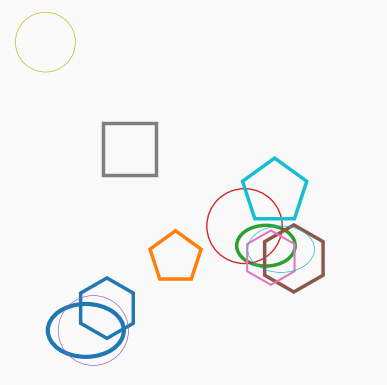[{"shape": "oval", "thickness": 3, "radius": 0.49, "center": [0.221, 0.142]}, {"shape": "hexagon", "thickness": 2.5, "radius": 0.39, "center": [0.276, 0.2]}, {"shape": "pentagon", "thickness": 2.5, "radius": 0.35, "center": [0.453, 0.331]}, {"shape": "oval", "thickness": 2.5, "radius": 0.38, "center": [0.686, 0.362]}, {"shape": "circle", "thickness": 1, "radius": 0.49, "center": [0.631, 0.413]}, {"shape": "circle", "thickness": 0.5, "radius": 0.45, "center": [0.241, 0.142]}, {"shape": "hexagon", "thickness": 2.5, "radius": 0.44, "center": [0.758, 0.329]}, {"shape": "hexagon", "thickness": 1.5, "radius": 0.35, "center": [0.699, 0.331]}, {"shape": "square", "thickness": 2.5, "radius": 0.34, "center": [0.334, 0.613]}, {"shape": "circle", "thickness": 0.5, "radius": 0.39, "center": [0.117, 0.89]}, {"shape": "pentagon", "thickness": 2.5, "radius": 0.44, "center": [0.709, 0.502]}, {"shape": "oval", "thickness": 0.5, "radius": 0.43, "center": [0.725, 0.353]}]